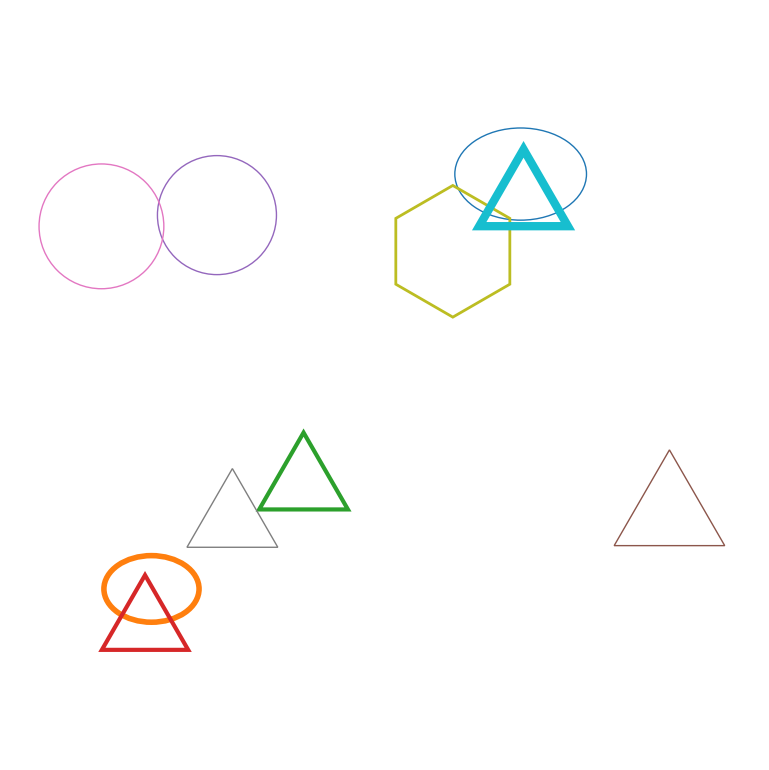[{"shape": "oval", "thickness": 0.5, "radius": 0.43, "center": [0.676, 0.774]}, {"shape": "oval", "thickness": 2, "radius": 0.31, "center": [0.197, 0.235]}, {"shape": "triangle", "thickness": 1.5, "radius": 0.33, "center": [0.394, 0.372]}, {"shape": "triangle", "thickness": 1.5, "radius": 0.32, "center": [0.188, 0.188]}, {"shape": "circle", "thickness": 0.5, "radius": 0.39, "center": [0.282, 0.721]}, {"shape": "triangle", "thickness": 0.5, "radius": 0.41, "center": [0.869, 0.333]}, {"shape": "circle", "thickness": 0.5, "radius": 0.41, "center": [0.132, 0.706]}, {"shape": "triangle", "thickness": 0.5, "radius": 0.34, "center": [0.302, 0.323]}, {"shape": "hexagon", "thickness": 1, "radius": 0.43, "center": [0.588, 0.674]}, {"shape": "triangle", "thickness": 3, "radius": 0.33, "center": [0.68, 0.74]}]